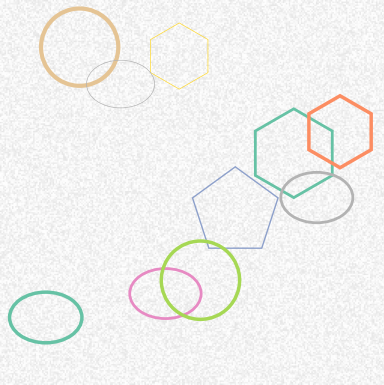[{"shape": "hexagon", "thickness": 2, "radius": 0.58, "center": [0.763, 0.602]}, {"shape": "oval", "thickness": 2.5, "radius": 0.47, "center": [0.119, 0.175]}, {"shape": "hexagon", "thickness": 2.5, "radius": 0.47, "center": [0.883, 0.658]}, {"shape": "pentagon", "thickness": 1, "radius": 0.58, "center": [0.611, 0.45]}, {"shape": "oval", "thickness": 2, "radius": 0.46, "center": [0.43, 0.237]}, {"shape": "circle", "thickness": 2.5, "radius": 0.51, "center": [0.521, 0.272]}, {"shape": "hexagon", "thickness": 0.5, "radius": 0.43, "center": [0.466, 0.854]}, {"shape": "circle", "thickness": 3, "radius": 0.5, "center": [0.207, 0.877]}, {"shape": "oval", "thickness": 2, "radius": 0.47, "center": [0.823, 0.487]}, {"shape": "oval", "thickness": 0.5, "radius": 0.44, "center": [0.313, 0.782]}]